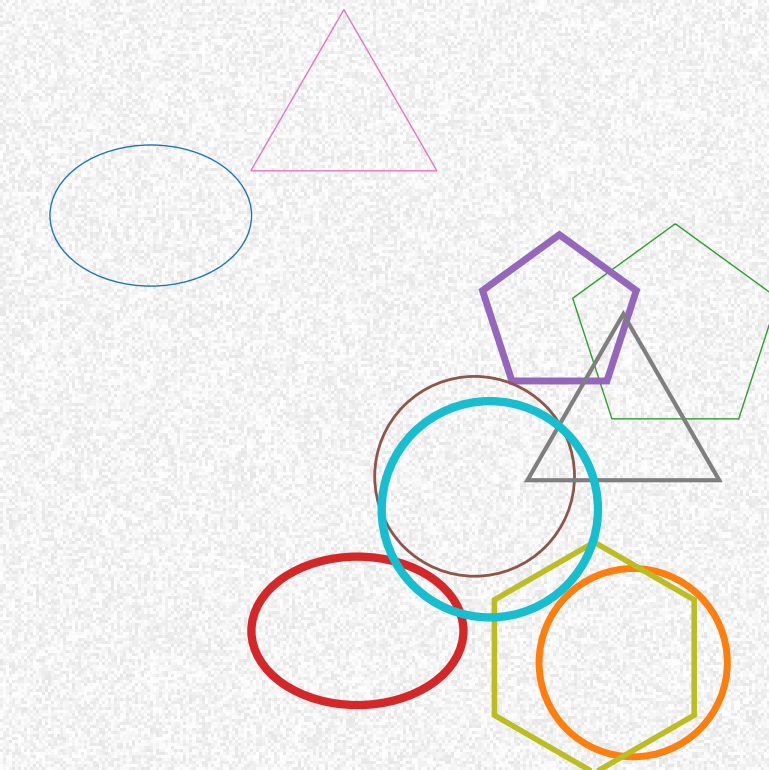[{"shape": "oval", "thickness": 0.5, "radius": 0.65, "center": [0.196, 0.72]}, {"shape": "circle", "thickness": 2.5, "radius": 0.61, "center": [0.822, 0.139]}, {"shape": "pentagon", "thickness": 0.5, "radius": 0.7, "center": [0.877, 0.569]}, {"shape": "oval", "thickness": 3, "radius": 0.69, "center": [0.464, 0.181]}, {"shape": "pentagon", "thickness": 2.5, "radius": 0.52, "center": [0.727, 0.59]}, {"shape": "circle", "thickness": 1, "radius": 0.65, "center": [0.616, 0.381]}, {"shape": "triangle", "thickness": 0.5, "radius": 0.7, "center": [0.447, 0.848]}, {"shape": "triangle", "thickness": 1.5, "radius": 0.72, "center": [0.809, 0.448]}, {"shape": "hexagon", "thickness": 2, "radius": 0.75, "center": [0.772, 0.146]}, {"shape": "circle", "thickness": 3, "radius": 0.7, "center": [0.636, 0.339]}]